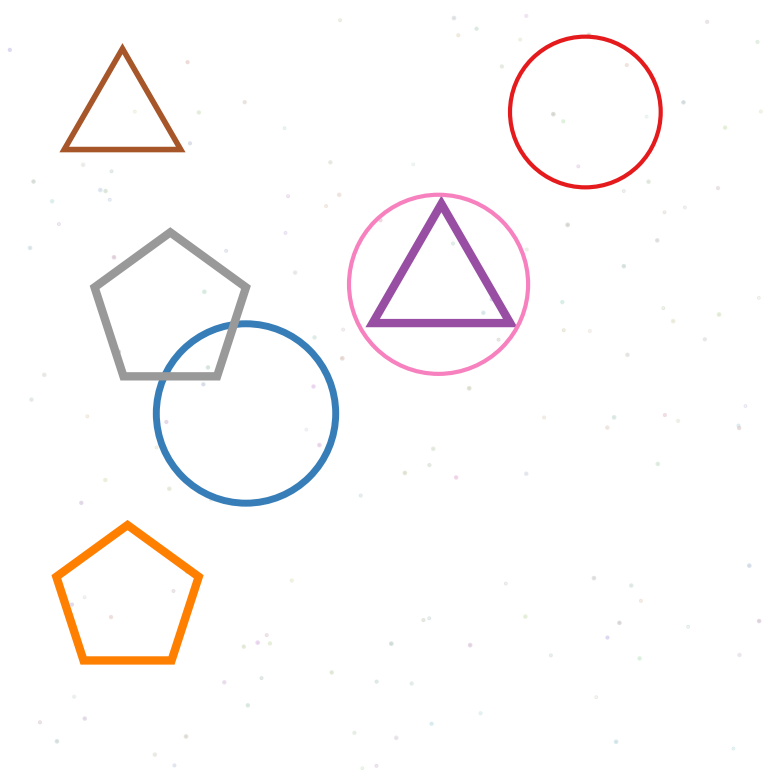[{"shape": "circle", "thickness": 1.5, "radius": 0.49, "center": [0.76, 0.855]}, {"shape": "circle", "thickness": 2.5, "radius": 0.58, "center": [0.319, 0.463]}, {"shape": "triangle", "thickness": 3, "radius": 0.52, "center": [0.573, 0.632]}, {"shape": "pentagon", "thickness": 3, "radius": 0.49, "center": [0.166, 0.221]}, {"shape": "triangle", "thickness": 2, "radius": 0.44, "center": [0.159, 0.849]}, {"shape": "circle", "thickness": 1.5, "radius": 0.58, "center": [0.57, 0.631]}, {"shape": "pentagon", "thickness": 3, "radius": 0.52, "center": [0.221, 0.595]}]